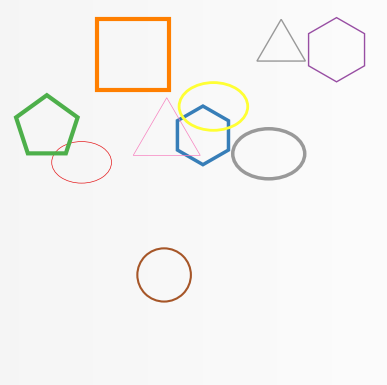[{"shape": "oval", "thickness": 0.5, "radius": 0.39, "center": [0.211, 0.578]}, {"shape": "hexagon", "thickness": 2.5, "radius": 0.38, "center": [0.524, 0.648]}, {"shape": "pentagon", "thickness": 3, "radius": 0.42, "center": [0.121, 0.669]}, {"shape": "hexagon", "thickness": 1, "radius": 0.42, "center": [0.869, 0.871]}, {"shape": "square", "thickness": 3, "radius": 0.46, "center": [0.344, 0.858]}, {"shape": "oval", "thickness": 2, "radius": 0.44, "center": [0.551, 0.723]}, {"shape": "circle", "thickness": 1.5, "radius": 0.35, "center": [0.424, 0.286]}, {"shape": "triangle", "thickness": 0.5, "radius": 0.5, "center": [0.43, 0.646]}, {"shape": "oval", "thickness": 2.5, "radius": 0.46, "center": [0.694, 0.601]}, {"shape": "triangle", "thickness": 1, "radius": 0.36, "center": [0.726, 0.878]}]